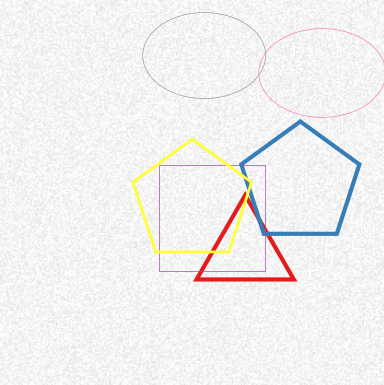[{"shape": "triangle", "thickness": 3, "radius": 0.73, "center": [0.637, 0.347]}, {"shape": "pentagon", "thickness": 3, "radius": 0.81, "center": [0.78, 0.523]}, {"shape": "square", "thickness": 0.5, "radius": 0.69, "center": [0.55, 0.433]}, {"shape": "pentagon", "thickness": 2, "radius": 0.81, "center": [0.499, 0.476]}, {"shape": "oval", "thickness": 0.5, "radius": 0.82, "center": [0.837, 0.81]}, {"shape": "oval", "thickness": 0.5, "radius": 0.8, "center": [0.53, 0.856]}]